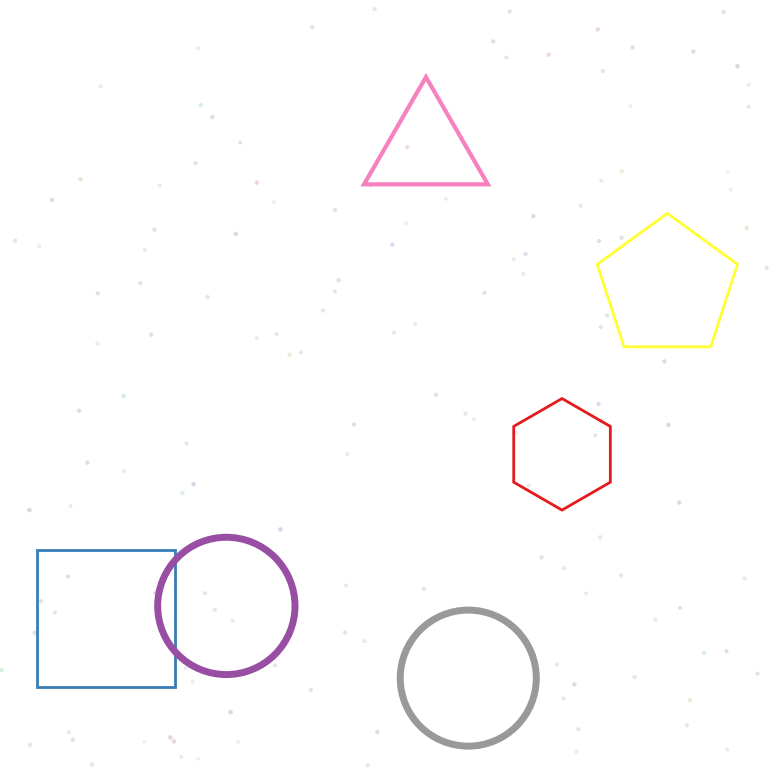[{"shape": "hexagon", "thickness": 1, "radius": 0.36, "center": [0.73, 0.41]}, {"shape": "square", "thickness": 1, "radius": 0.45, "center": [0.137, 0.197]}, {"shape": "circle", "thickness": 2.5, "radius": 0.45, "center": [0.294, 0.213]}, {"shape": "pentagon", "thickness": 1, "radius": 0.48, "center": [0.867, 0.627]}, {"shape": "triangle", "thickness": 1.5, "radius": 0.46, "center": [0.553, 0.807]}, {"shape": "circle", "thickness": 2.5, "radius": 0.44, "center": [0.608, 0.119]}]